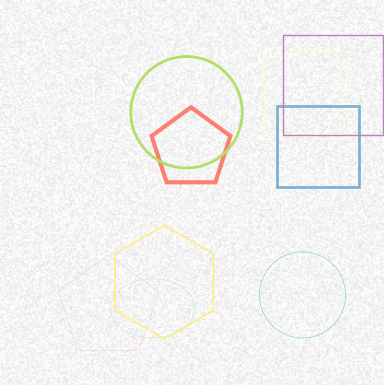[{"shape": "circle", "thickness": 0.5, "radius": 0.56, "center": [0.786, 0.234]}, {"shape": "square", "thickness": 0.5, "radius": 0.54, "center": [0.793, 0.756]}, {"shape": "pentagon", "thickness": 3, "radius": 0.54, "center": [0.496, 0.614]}, {"shape": "square", "thickness": 2, "radius": 0.53, "center": [0.827, 0.619]}, {"shape": "circle", "thickness": 2, "radius": 0.72, "center": [0.484, 0.708]}, {"shape": "pentagon", "thickness": 0.5, "radius": 0.68, "center": [0.281, 0.201]}, {"shape": "square", "thickness": 1, "radius": 0.64, "center": [0.865, 0.779]}, {"shape": "oval", "thickness": 0.5, "radius": 0.55, "center": [0.396, 0.199]}, {"shape": "hexagon", "thickness": 1, "radius": 0.74, "center": [0.426, 0.267]}]